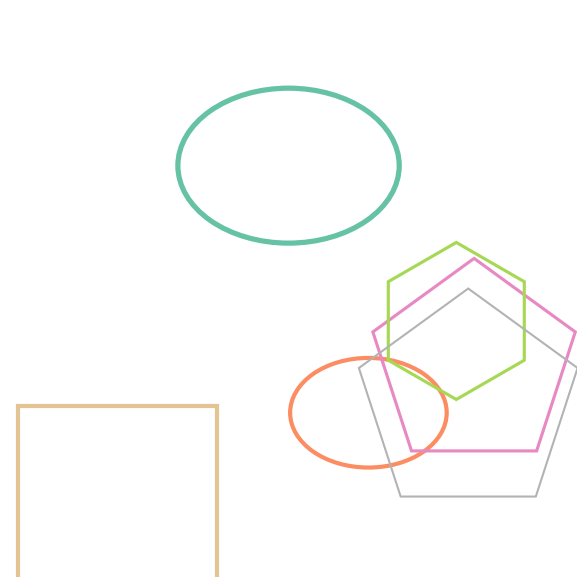[{"shape": "oval", "thickness": 2.5, "radius": 0.96, "center": [0.5, 0.712]}, {"shape": "oval", "thickness": 2, "radius": 0.68, "center": [0.638, 0.284]}, {"shape": "pentagon", "thickness": 1.5, "radius": 0.92, "center": [0.821, 0.367]}, {"shape": "hexagon", "thickness": 1.5, "radius": 0.68, "center": [0.79, 0.443]}, {"shape": "square", "thickness": 2, "radius": 0.86, "center": [0.204, 0.124]}, {"shape": "pentagon", "thickness": 1, "radius": 1.0, "center": [0.811, 0.3]}]